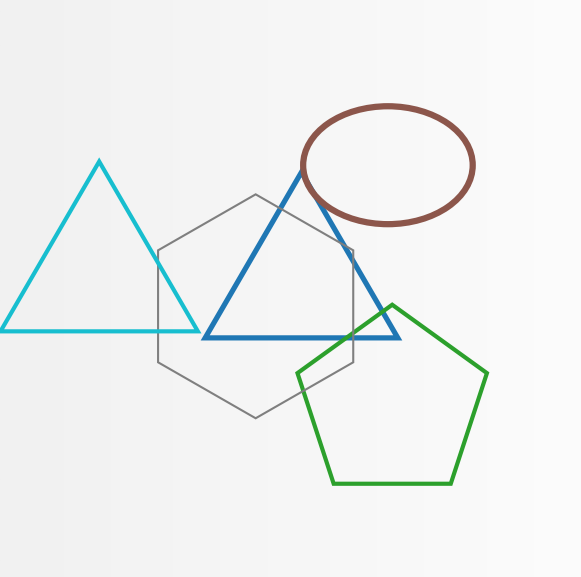[{"shape": "triangle", "thickness": 2.5, "radius": 0.96, "center": [0.519, 0.51]}, {"shape": "pentagon", "thickness": 2, "radius": 0.86, "center": [0.675, 0.3]}, {"shape": "oval", "thickness": 3, "radius": 0.73, "center": [0.667, 0.713]}, {"shape": "hexagon", "thickness": 1, "radius": 0.97, "center": [0.44, 0.469]}, {"shape": "triangle", "thickness": 2, "radius": 0.98, "center": [0.171, 0.523]}]